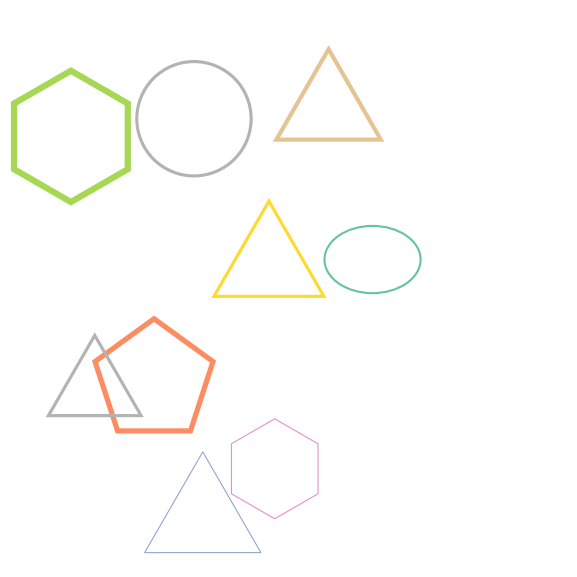[{"shape": "oval", "thickness": 1, "radius": 0.42, "center": [0.645, 0.55]}, {"shape": "pentagon", "thickness": 2.5, "radius": 0.54, "center": [0.267, 0.34]}, {"shape": "triangle", "thickness": 0.5, "radius": 0.58, "center": [0.351, 0.1]}, {"shape": "hexagon", "thickness": 0.5, "radius": 0.43, "center": [0.476, 0.187]}, {"shape": "hexagon", "thickness": 3, "radius": 0.57, "center": [0.123, 0.763]}, {"shape": "triangle", "thickness": 1.5, "radius": 0.55, "center": [0.466, 0.541]}, {"shape": "triangle", "thickness": 2, "radius": 0.52, "center": [0.569, 0.81]}, {"shape": "circle", "thickness": 1.5, "radius": 0.5, "center": [0.336, 0.794]}, {"shape": "triangle", "thickness": 1.5, "radius": 0.46, "center": [0.164, 0.326]}]